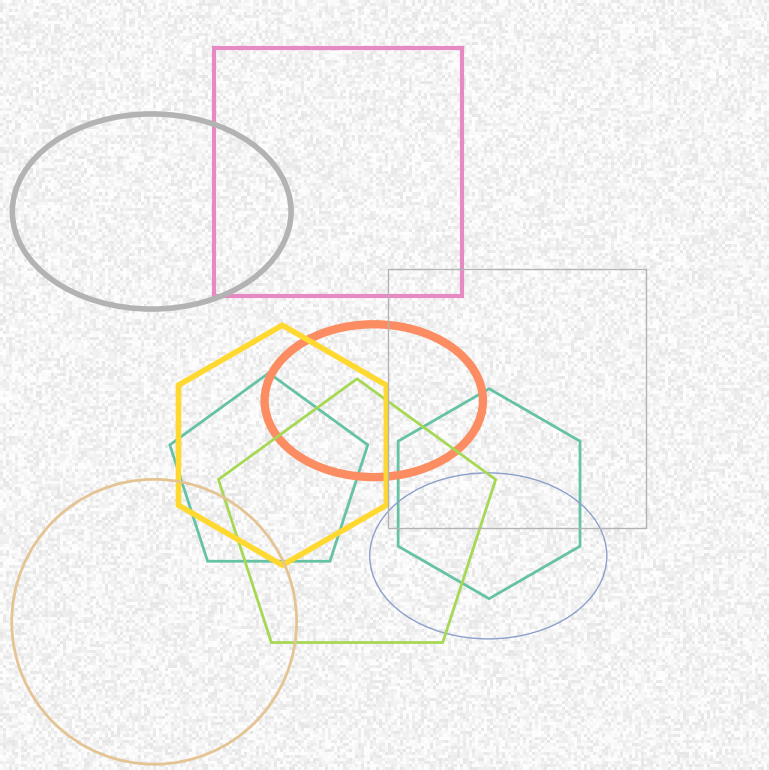[{"shape": "hexagon", "thickness": 1, "radius": 0.68, "center": [0.635, 0.359]}, {"shape": "pentagon", "thickness": 1, "radius": 0.68, "center": [0.349, 0.38]}, {"shape": "oval", "thickness": 3, "radius": 0.71, "center": [0.485, 0.48]}, {"shape": "oval", "thickness": 0.5, "radius": 0.77, "center": [0.634, 0.278]}, {"shape": "square", "thickness": 1.5, "radius": 0.81, "center": [0.439, 0.777]}, {"shape": "pentagon", "thickness": 1, "radius": 0.95, "center": [0.464, 0.319]}, {"shape": "hexagon", "thickness": 2, "radius": 0.78, "center": [0.367, 0.422]}, {"shape": "circle", "thickness": 1, "radius": 0.93, "center": [0.2, 0.192]}, {"shape": "square", "thickness": 0.5, "radius": 0.84, "center": [0.672, 0.482]}, {"shape": "oval", "thickness": 2, "radius": 0.9, "center": [0.197, 0.725]}]